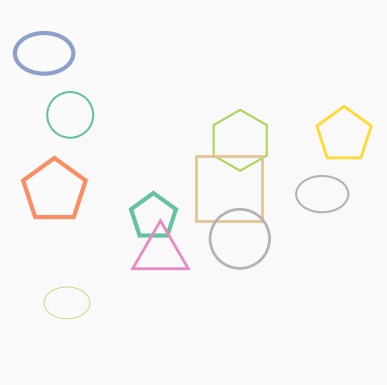[{"shape": "circle", "thickness": 1.5, "radius": 0.3, "center": [0.181, 0.702]}, {"shape": "pentagon", "thickness": 3, "radius": 0.3, "center": [0.396, 0.438]}, {"shape": "pentagon", "thickness": 3, "radius": 0.42, "center": [0.14, 0.505]}, {"shape": "oval", "thickness": 3, "radius": 0.38, "center": [0.114, 0.861]}, {"shape": "triangle", "thickness": 2, "radius": 0.41, "center": [0.414, 0.343]}, {"shape": "oval", "thickness": 0.5, "radius": 0.3, "center": [0.173, 0.213]}, {"shape": "hexagon", "thickness": 1.5, "radius": 0.4, "center": [0.62, 0.636]}, {"shape": "pentagon", "thickness": 2, "radius": 0.37, "center": [0.888, 0.65]}, {"shape": "square", "thickness": 2, "radius": 0.42, "center": [0.591, 0.511]}, {"shape": "oval", "thickness": 1.5, "radius": 0.34, "center": [0.832, 0.496]}, {"shape": "circle", "thickness": 2, "radius": 0.38, "center": [0.619, 0.38]}]